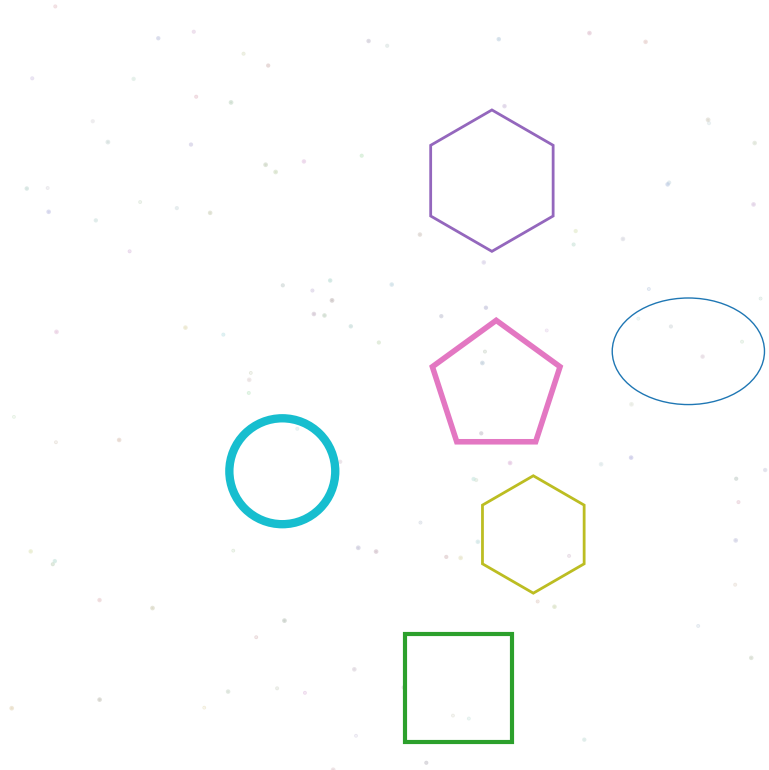[{"shape": "oval", "thickness": 0.5, "radius": 0.49, "center": [0.894, 0.544]}, {"shape": "square", "thickness": 1.5, "radius": 0.35, "center": [0.595, 0.106]}, {"shape": "hexagon", "thickness": 1, "radius": 0.46, "center": [0.639, 0.765]}, {"shape": "pentagon", "thickness": 2, "radius": 0.44, "center": [0.644, 0.497]}, {"shape": "hexagon", "thickness": 1, "radius": 0.38, "center": [0.693, 0.306]}, {"shape": "circle", "thickness": 3, "radius": 0.34, "center": [0.367, 0.388]}]